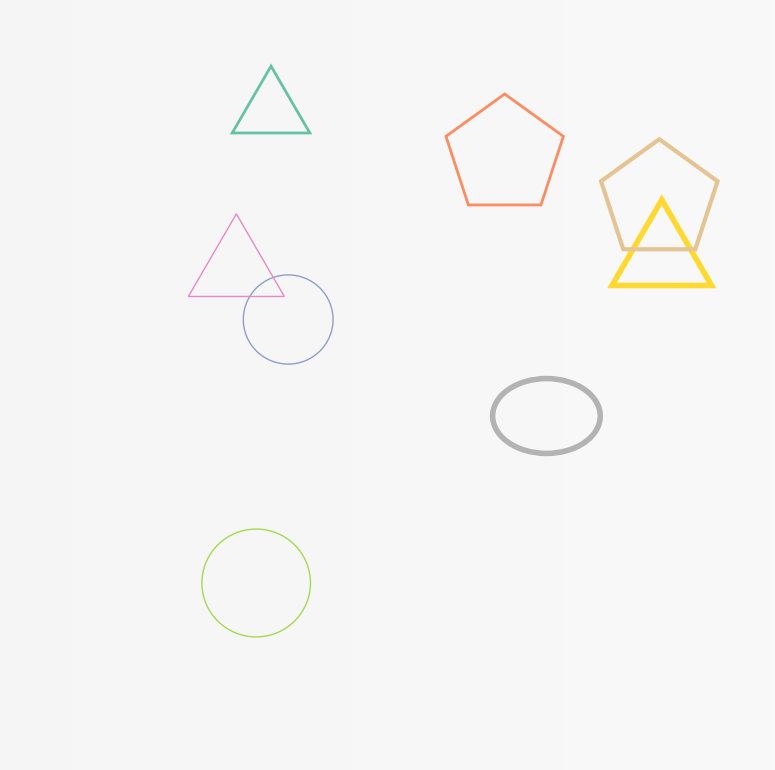[{"shape": "triangle", "thickness": 1, "radius": 0.29, "center": [0.35, 0.856]}, {"shape": "pentagon", "thickness": 1, "radius": 0.4, "center": [0.651, 0.798]}, {"shape": "circle", "thickness": 0.5, "radius": 0.29, "center": [0.372, 0.585]}, {"shape": "triangle", "thickness": 0.5, "radius": 0.36, "center": [0.305, 0.651]}, {"shape": "circle", "thickness": 0.5, "radius": 0.35, "center": [0.331, 0.243]}, {"shape": "triangle", "thickness": 2, "radius": 0.37, "center": [0.854, 0.666]}, {"shape": "pentagon", "thickness": 1.5, "radius": 0.4, "center": [0.851, 0.74]}, {"shape": "oval", "thickness": 2, "radius": 0.35, "center": [0.705, 0.46]}]